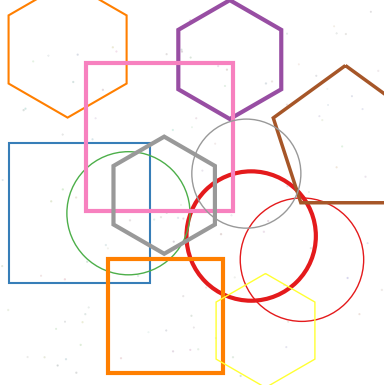[{"shape": "circle", "thickness": 3, "radius": 0.84, "center": [0.652, 0.387]}, {"shape": "circle", "thickness": 1, "radius": 0.8, "center": [0.784, 0.326]}, {"shape": "square", "thickness": 1.5, "radius": 0.91, "center": [0.207, 0.447]}, {"shape": "circle", "thickness": 1, "radius": 0.8, "center": [0.334, 0.446]}, {"shape": "hexagon", "thickness": 3, "radius": 0.77, "center": [0.597, 0.845]}, {"shape": "square", "thickness": 3, "radius": 0.74, "center": [0.43, 0.179]}, {"shape": "hexagon", "thickness": 1.5, "radius": 0.89, "center": [0.176, 0.872]}, {"shape": "hexagon", "thickness": 1, "radius": 0.74, "center": [0.69, 0.141]}, {"shape": "pentagon", "thickness": 2.5, "radius": 0.99, "center": [0.897, 0.633]}, {"shape": "square", "thickness": 3, "radius": 0.96, "center": [0.414, 0.644]}, {"shape": "circle", "thickness": 1, "radius": 0.71, "center": [0.64, 0.549]}, {"shape": "hexagon", "thickness": 3, "radius": 0.76, "center": [0.426, 0.493]}]